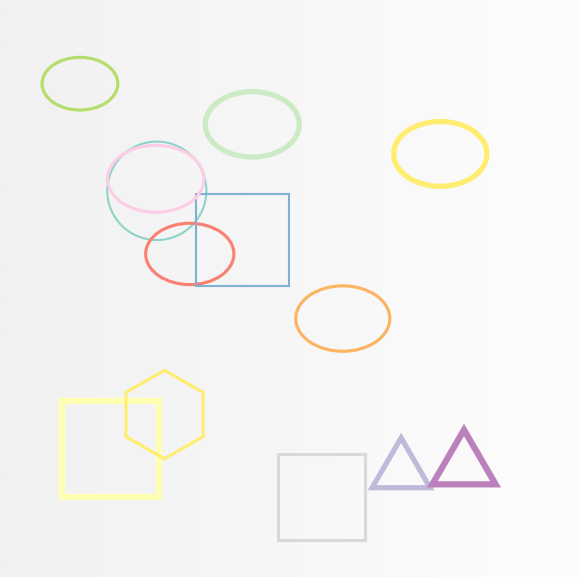[{"shape": "circle", "thickness": 1, "radius": 0.43, "center": [0.27, 0.669]}, {"shape": "square", "thickness": 3, "radius": 0.42, "center": [0.19, 0.222]}, {"shape": "triangle", "thickness": 2.5, "radius": 0.29, "center": [0.69, 0.183]}, {"shape": "oval", "thickness": 1.5, "radius": 0.38, "center": [0.327, 0.559]}, {"shape": "square", "thickness": 1, "radius": 0.4, "center": [0.418, 0.583]}, {"shape": "oval", "thickness": 1.5, "radius": 0.4, "center": [0.59, 0.448]}, {"shape": "oval", "thickness": 1.5, "radius": 0.33, "center": [0.138, 0.854]}, {"shape": "oval", "thickness": 1.5, "radius": 0.41, "center": [0.268, 0.689]}, {"shape": "square", "thickness": 1.5, "radius": 0.37, "center": [0.552, 0.139]}, {"shape": "triangle", "thickness": 3, "radius": 0.31, "center": [0.798, 0.192]}, {"shape": "oval", "thickness": 2.5, "radius": 0.4, "center": [0.434, 0.784]}, {"shape": "oval", "thickness": 2.5, "radius": 0.4, "center": [0.758, 0.733]}, {"shape": "hexagon", "thickness": 1.5, "radius": 0.38, "center": [0.283, 0.281]}]